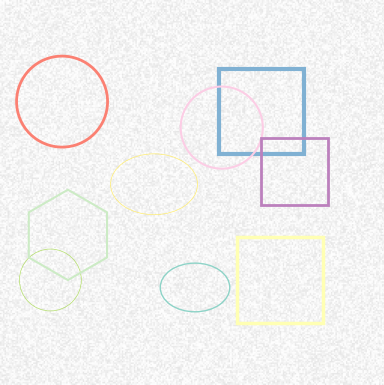[{"shape": "oval", "thickness": 1, "radius": 0.45, "center": [0.507, 0.253]}, {"shape": "square", "thickness": 2.5, "radius": 0.55, "center": [0.727, 0.273]}, {"shape": "circle", "thickness": 2, "radius": 0.59, "center": [0.161, 0.736]}, {"shape": "square", "thickness": 3, "radius": 0.55, "center": [0.68, 0.71]}, {"shape": "circle", "thickness": 0.5, "radius": 0.4, "center": [0.131, 0.273]}, {"shape": "circle", "thickness": 1.5, "radius": 0.53, "center": [0.576, 0.669]}, {"shape": "square", "thickness": 2, "radius": 0.44, "center": [0.765, 0.555]}, {"shape": "hexagon", "thickness": 1.5, "radius": 0.59, "center": [0.176, 0.39]}, {"shape": "oval", "thickness": 0.5, "radius": 0.56, "center": [0.4, 0.521]}]